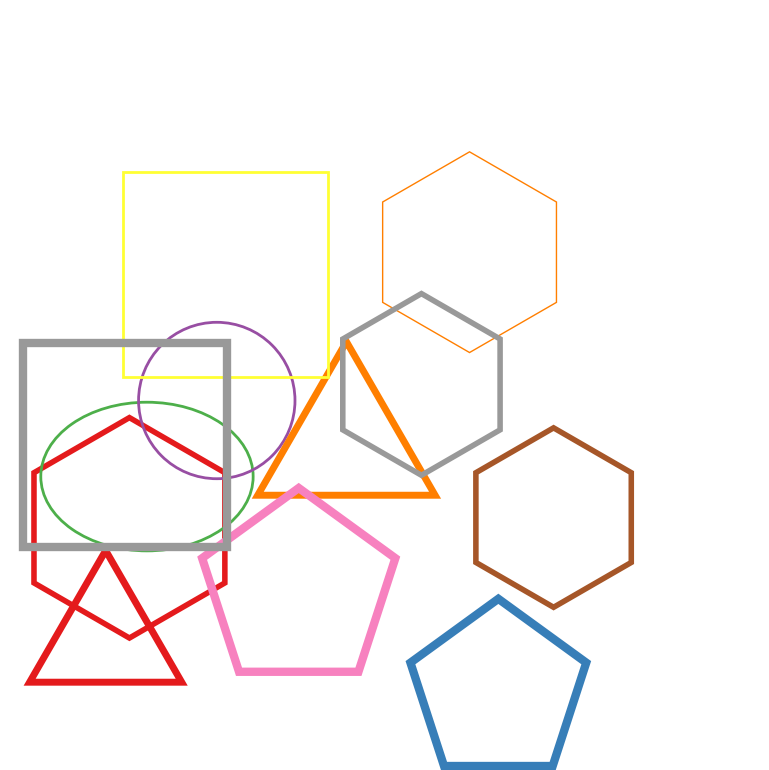[{"shape": "hexagon", "thickness": 2, "radius": 0.72, "center": [0.168, 0.315]}, {"shape": "triangle", "thickness": 2.5, "radius": 0.57, "center": [0.137, 0.171]}, {"shape": "pentagon", "thickness": 3, "radius": 0.6, "center": [0.647, 0.102]}, {"shape": "oval", "thickness": 1, "radius": 0.69, "center": [0.191, 0.381]}, {"shape": "circle", "thickness": 1, "radius": 0.51, "center": [0.282, 0.48]}, {"shape": "triangle", "thickness": 2.5, "radius": 0.66, "center": [0.45, 0.423]}, {"shape": "hexagon", "thickness": 0.5, "radius": 0.65, "center": [0.61, 0.672]}, {"shape": "square", "thickness": 1, "radius": 0.67, "center": [0.293, 0.643]}, {"shape": "hexagon", "thickness": 2, "radius": 0.58, "center": [0.719, 0.328]}, {"shape": "pentagon", "thickness": 3, "radius": 0.66, "center": [0.388, 0.234]}, {"shape": "square", "thickness": 3, "radius": 0.66, "center": [0.162, 0.423]}, {"shape": "hexagon", "thickness": 2, "radius": 0.59, "center": [0.547, 0.501]}]